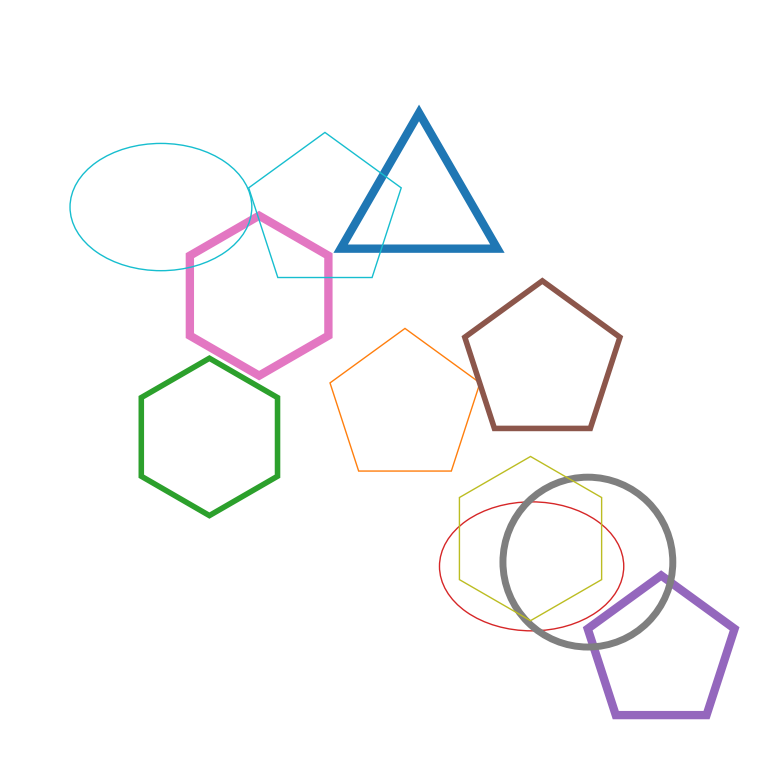[{"shape": "triangle", "thickness": 3, "radius": 0.59, "center": [0.544, 0.736]}, {"shape": "pentagon", "thickness": 0.5, "radius": 0.51, "center": [0.526, 0.471]}, {"shape": "hexagon", "thickness": 2, "radius": 0.51, "center": [0.272, 0.433]}, {"shape": "oval", "thickness": 0.5, "radius": 0.6, "center": [0.69, 0.264]}, {"shape": "pentagon", "thickness": 3, "radius": 0.5, "center": [0.859, 0.152]}, {"shape": "pentagon", "thickness": 2, "radius": 0.53, "center": [0.704, 0.529]}, {"shape": "hexagon", "thickness": 3, "radius": 0.52, "center": [0.337, 0.616]}, {"shape": "circle", "thickness": 2.5, "radius": 0.55, "center": [0.763, 0.27]}, {"shape": "hexagon", "thickness": 0.5, "radius": 0.53, "center": [0.689, 0.301]}, {"shape": "pentagon", "thickness": 0.5, "radius": 0.52, "center": [0.422, 0.724]}, {"shape": "oval", "thickness": 0.5, "radius": 0.59, "center": [0.209, 0.731]}]